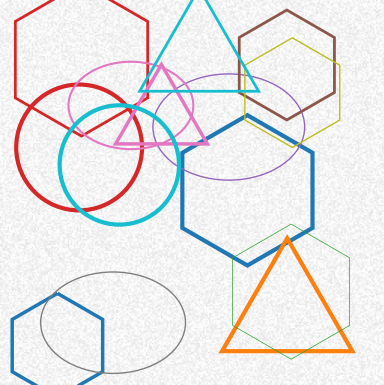[{"shape": "hexagon", "thickness": 2.5, "radius": 0.68, "center": [0.149, 0.102]}, {"shape": "hexagon", "thickness": 3, "radius": 0.98, "center": [0.643, 0.506]}, {"shape": "triangle", "thickness": 3, "radius": 0.98, "center": [0.746, 0.186]}, {"shape": "hexagon", "thickness": 0.5, "radius": 0.88, "center": [0.756, 0.243]}, {"shape": "hexagon", "thickness": 2, "radius": 0.99, "center": [0.212, 0.845]}, {"shape": "circle", "thickness": 3, "radius": 0.82, "center": [0.206, 0.617]}, {"shape": "oval", "thickness": 1, "radius": 0.99, "center": [0.594, 0.67]}, {"shape": "hexagon", "thickness": 2, "radius": 0.71, "center": [0.745, 0.831]}, {"shape": "oval", "thickness": 1.5, "radius": 0.81, "center": [0.34, 0.726]}, {"shape": "triangle", "thickness": 2.5, "radius": 0.69, "center": [0.419, 0.695]}, {"shape": "oval", "thickness": 1, "radius": 0.94, "center": [0.294, 0.162]}, {"shape": "hexagon", "thickness": 1, "radius": 0.71, "center": [0.759, 0.759]}, {"shape": "circle", "thickness": 3, "radius": 0.77, "center": [0.31, 0.572]}, {"shape": "triangle", "thickness": 2, "radius": 0.89, "center": [0.517, 0.852]}]